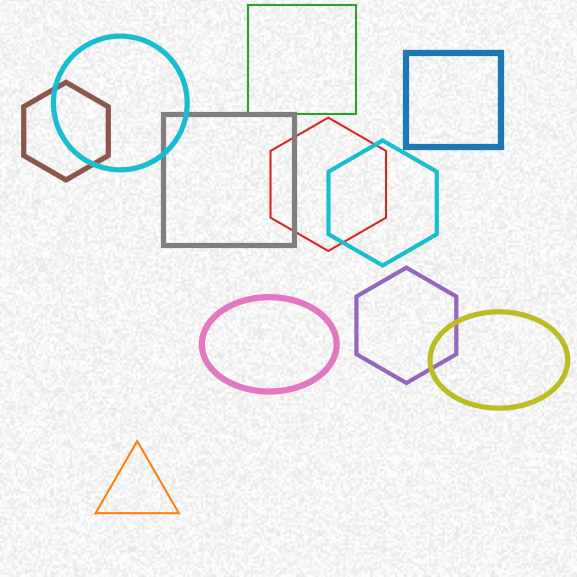[{"shape": "square", "thickness": 3, "radius": 0.41, "center": [0.785, 0.826]}, {"shape": "triangle", "thickness": 1, "radius": 0.42, "center": [0.238, 0.152]}, {"shape": "square", "thickness": 1, "radius": 0.47, "center": [0.523, 0.896]}, {"shape": "hexagon", "thickness": 1, "radius": 0.58, "center": [0.568, 0.68]}, {"shape": "hexagon", "thickness": 2, "radius": 0.5, "center": [0.704, 0.436]}, {"shape": "hexagon", "thickness": 2.5, "radius": 0.42, "center": [0.114, 0.772]}, {"shape": "oval", "thickness": 3, "radius": 0.58, "center": [0.466, 0.403]}, {"shape": "square", "thickness": 2.5, "radius": 0.57, "center": [0.396, 0.689]}, {"shape": "oval", "thickness": 2.5, "radius": 0.6, "center": [0.864, 0.376]}, {"shape": "hexagon", "thickness": 2, "radius": 0.54, "center": [0.663, 0.648]}, {"shape": "circle", "thickness": 2.5, "radius": 0.58, "center": [0.208, 0.821]}]